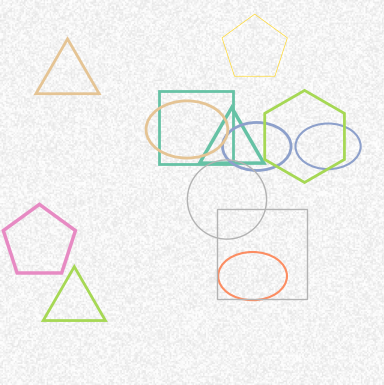[{"shape": "square", "thickness": 2, "radius": 0.48, "center": [0.509, 0.668]}, {"shape": "triangle", "thickness": 2.5, "radius": 0.48, "center": [0.602, 0.624]}, {"shape": "oval", "thickness": 1.5, "radius": 0.45, "center": [0.656, 0.283]}, {"shape": "oval", "thickness": 1.5, "radius": 0.42, "center": [0.852, 0.62]}, {"shape": "oval", "thickness": 2, "radius": 0.45, "center": [0.667, 0.62]}, {"shape": "pentagon", "thickness": 2.5, "radius": 0.49, "center": [0.102, 0.371]}, {"shape": "hexagon", "thickness": 2, "radius": 0.6, "center": [0.791, 0.646]}, {"shape": "triangle", "thickness": 2, "radius": 0.47, "center": [0.193, 0.214]}, {"shape": "pentagon", "thickness": 0.5, "radius": 0.45, "center": [0.662, 0.874]}, {"shape": "oval", "thickness": 2, "radius": 0.53, "center": [0.486, 0.664]}, {"shape": "triangle", "thickness": 2, "radius": 0.47, "center": [0.175, 0.804]}, {"shape": "square", "thickness": 1, "radius": 0.59, "center": [0.68, 0.34]}, {"shape": "circle", "thickness": 1, "radius": 0.51, "center": [0.59, 0.482]}]